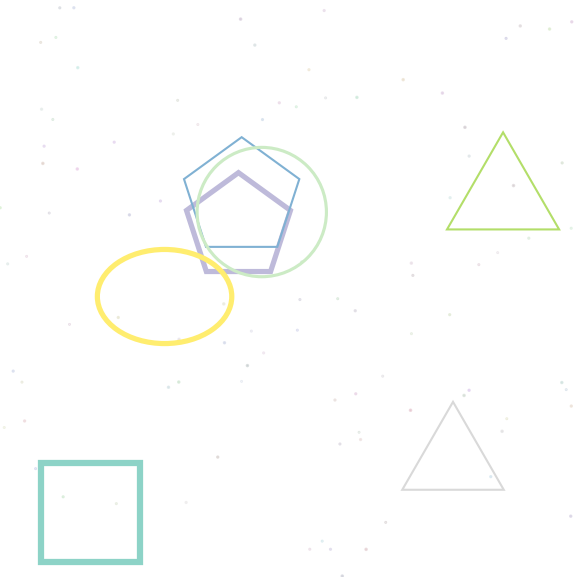[{"shape": "square", "thickness": 3, "radius": 0.43, "center": [0.156, 0.112]}, {"shape": "pentagon", "thickness": 2.5, "radius": 0.47, "center": [0.413, 0.606]}, {"shape": "pentagon", "thickness": 1, "radius": 0.53, "center": [0.418, 0.657]}, {"shape": "triangle", "thickness": 1, "radius": 0.56, "center": [0.871, 0.658]}, {"shape": "triangle", "thickness": 1, "radius": 0.51, "center": [0.784, 0.202]}, {"shape": "circle", "thickness": 1.5, "radius": 0.56, "center": [0.453, 0.632]}, {"shape": "oval", "thickness": 2.5, "radius": 0.58, "center": [0.285, 0.486]}]